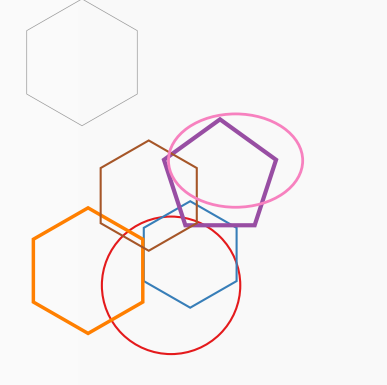[{"shape": "circle", "thickness": 1.5, "radius": 0.89, "center": [0.441, 0.259]}, {"shape": "hexagon", "thickness": 1.5, "radius": 0.69, "center": [0.491, 0.339]}, {"shape": "pentagon", "thickness": 3, "radius": 0.76, "center": [0.568, 0.538]}, {"shape": "hexagon", "thickness": 2.5, "radius": 0.82, "center": [0.227, 0.297]}, {"shape": "hexagon", "thickness": 1.5, "radius": 0.72, "center": [0.384, 0.492]}, {"shape": "oval", "thickness": 2, "radius": 0.87, "center": [0.608, 0.583]}, {"shape": "hexagon", "thickness": 0.5, "radius": 0.82, "center": [0.212, 0.838]}]